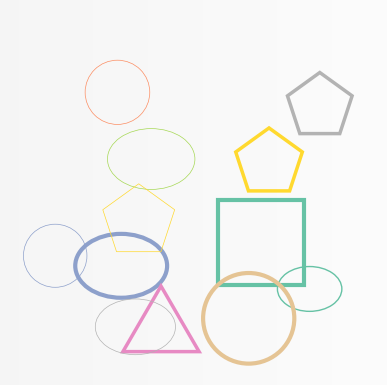[{"shape": "oval", "thickness": 1, "radius": 0.42, "center": [0.799, 0.249]}, {"shape": "square", "thickness": 3, "radius": 0.55, "center": [0.673, 0.369]}, {"shape": "circle", "thickness": 0.5, "radius": 0.42, "center": [0.303, 0.76]}, {"shape": "oval", "thickness": 3, "radius": 0.59, "center": [0.313, 0.31]}, {"shape": "circle", "thickness": 0.5, "radius": 0.41, "center": [0.142, 0.336]}, {"shape": "triangle", "thickness": 2.5, "radius": 0.57, "center": [0.415, 0.143]}, {"shape": "oval", "thickness": 0.5, "radius": 0.56, "center": [0.39, 0.587]}, {"shape": "pentagon", "thickness": 2.5, "radius": 0.45, "center": [0.694, 0.577]}, {"shape": "pentagon", "thickness": 0.5, "radius": 0.49, "center": [0.358, 0.425]}, {"shape": "circle", "thickness": 3, "radius": 0.59, "center": [0.642, 0.173]}, {"shape": "oval", "thickness": 0.5, "radius": 0.52, "center": [0.349, 0.151]}, {"shape": "pentagon", "thickness": 2.5, "radius": 0.44, "center": [0.825, 0.724]}]